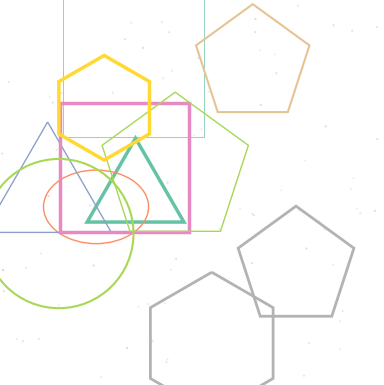[{"shape": "square", "thickness": 0.5, "radius": 0.92, "center": [0.346, 0.828]}, {"shape": "triangle", "thickness": 2.5, "radius": 0.73, "center": [0.352, 0.496]}, {"shape": "oval", "thickness": 1, "radius": 0.68, "center": [0.249, 0.463]}, {"shape": "triangle", "thickness": 1, "radius": 0.96, "center": [0.124, 0.492]}, {"shape": "square", "thickness": 2.5, "radius": 0.84, "center": [0.323, 0.566]}, {"shape": "circle", "thickness": 1.5, "radius": 0.97, "center": [0.153, 0.393]}, {"shape": "pentagon", "thickness": 1, "radius": 1.0, "center": [0.455, 0.561]}, {"shape": "hexagon", "thickness": 2.5, "radius": 0.68, "center": [0.271, 0.72]}, {"shape": "pentagon", "thickness": 1.5, "radius": 0.77, "center": [0.657, 0.834]}, {"shape": "hexagon", "thickness": 2, "radius": 0.92, "center": [0.55, 0.109]}, {"shape": "pentagon", "thickness": 2, "radius": 0.79, "center": [0.769, 0.307]}]